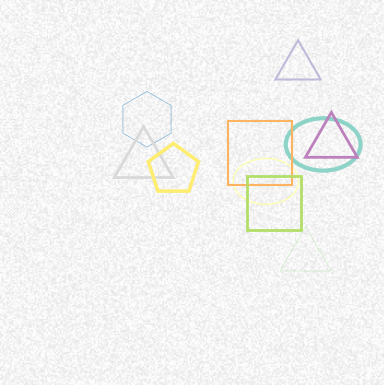[{"shape": "oval", "thickness": 3, "radius": 0.49, "center": [0.839, 0.625]}, {"shape": "oval", "thickness": 1, "radius": 0.43, "center": [0.691, 0.529]}, {"shape": "triangle", "thickness": 1.5, "radius": 0.34, "center": [0.774, 0.828]}, {"shape": "hexagon", "thickness": 0.5, "radius": 0.36, "center": [0.382, 0.69]}, {"shape": "square", "thickness": 1.5, "radius": 0.42, "center": [0.675, 0.603]}, {"shape": "square", "thickness": 2, "radius": 0.35, "center": [0.712, 0.473]}, {"shape": "triangle", "thickness": 2, "radius": 0.44, "center": [0.373, 0.583]}, {"shape": "triangle", "thickness": 2, "radius": 0.39, "center": [0.861, 0.63]}, {"shape": "triangle", "thickness": 0.5, "radius": 0.38, "center": [0.794, 0.335]}, {"shape": "pentagon", "thickness": 2.5, "radius": 0.34, "center": [0.45, 0.559]}]